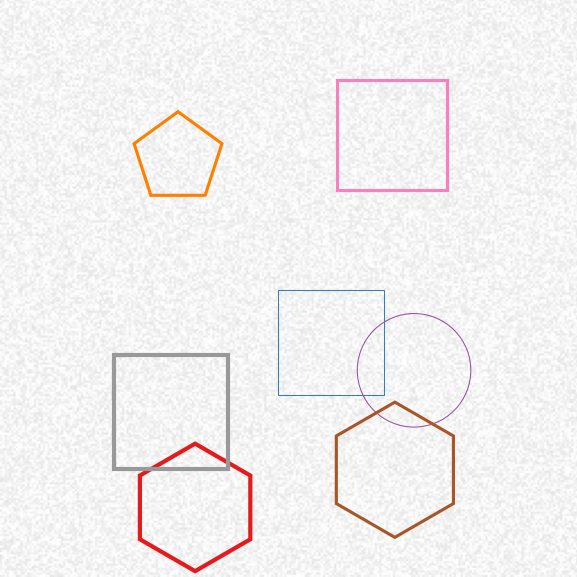[{"shape": "hexagon", "thickness": 2, "radius": 0.55, "center": [0.338, 0.121]}, {"shape": "square", "thickness": 0.5, "radius": 0.46, "center": [0.573, 0.406]}, {"shape": "circle", "thickness": 0.5, "radius": 0.49, "center": [0.717, 0.358]}, {"shape": "pentagon", "thickness": 1.5, "radius": 0.4, "center": [0.308, 0.726]}, {"shape": "hexagon", "thickness": 1.5, "radius": 0.59, "center": [0.684, 0.186]}, {"shape": "square", "thickness": 1.5, "radius": 0.48, "center": [0.679, 0.766]}, {"shape": "square", "thickness": 2, "radius": 0.49, "center": [0.296, 0.286]}]